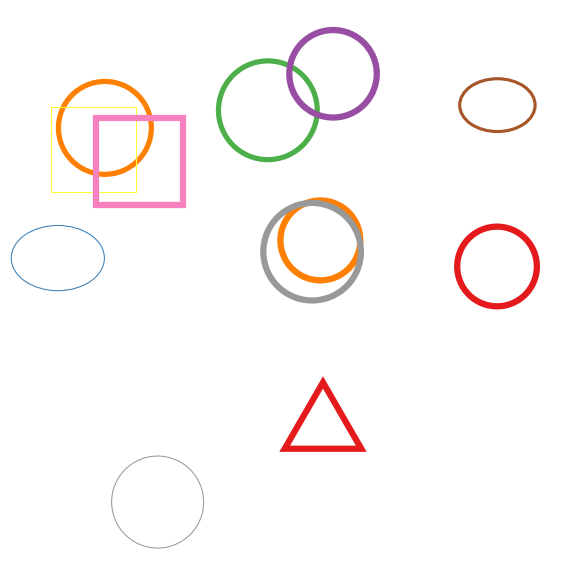[{"shape": "triangle", "thickness": 3, "radius": 0.38, "center": [0.559, 0.26]}, {"shape": "circle", "thickness": 3, "radius": 0.34, "center": [0.861, 0.538]}, {"shape": "oval", "thickness": 0.5, "radius": 0.4, "center": [0.1, 0.552]}, {"shape": "circle", "thickness": 2.5, "radius": 0.43, "center": [0.464, 0.808]}, {"shape": "circle", "thickness": 3, "radius": 0.38, "center": [0.577, 0.871]}, {"shape": "circle", "thickness": 2.5, "radius": 0.4, "center": [0.182, 0.778]}, {"shape": "circle", "thickness": 3, "radius": 0.35, "center": [0.555, 0.583]}, {"shape": "square", "thickness": 0.5, "radius": 0.37, "center": [0.162, 0.741]}, {"shape": "oval", "thickness": 1.5, "radius": 0.33, "center": [0.861, 0.817]}, {"shape": "square", "thickness": 3, "radius": 0.38, "center": [0.241, 0.72]}, {"shape": "circle", "thickness": 3, "radius": 0.42, "center": [0.54, 0.563]}, {"shape": "circle", "thickness": 0.5, "radius": 0.4, "center": [0.273, 0.13]}]